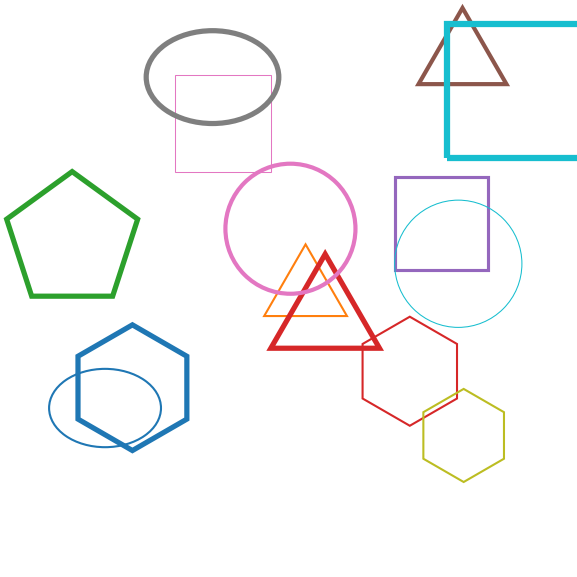[{"shape": "hexagon", "thickness": 2.5, "radius": 0.54, "center": [0.229, 0.328]}, {"shape": "oval", "thickness": 1, "radius": 0.48, "center": [0.182, 0.293]}, {"shape": "triangle", "thickness": 1, "radius": 0.41, "center": [0.529, 0.493]}, {"shape": "pentagon", "thickness": 2.5, "radius": 0.6, "center": [0.125, 0.583]}, {"shape": "triangle", "thickness": 2.5, "radius": 0.54, "center": [0.563, 0.45]}, {"shape": "hexagon", "thickness": 1, "radius": 0.47, "center": [0.71, 0.356]}, {"shape": "square", "thickness": 1.5, "radius": 0.4, "center": [0.765, 0.613]}, {"shape": "triangle", "thickness": 2, "radius": 0.44, "center": [0.801, 0.897]}, {"shape": "circle", "thickness": 2, "radius": 0.56, "center": [0.503, 0.603]}, {"shape": "square", "thickness": 0.5, "radius": 0.42, "center": [0.386, 0.785]}, {"shape": "oval", "thickness": 2.5, "radius": 0.57, "center": [0.368, 0.866]}, {"shape": "hexagon", "thickness": 1, "radius": 0.4, "center": [0.803, 0.245]}, {"shape": "circle", "thickness": 0.5, "radius": 0.55, "center": [0.794, 0.542]}, {"shape": "square", "thickness": 3, "radius": 0.58, "center": [0.89, 0.841]}]